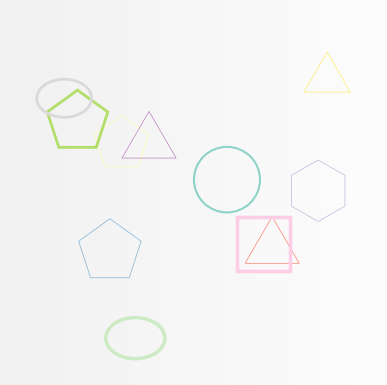[{"shape": "circle", "thickness": 1.5, "radius": 0.43, "center": [0.586, 0.533]}, {"shape": "pentagon", "thickness": 0.5, "radius": 0.37, "center": [0.314, 0.627]}, {"shape": "hexagon", "thickness": 0.5, "radius": 0.4, "center": [0.821, 0.505]}, {"shape": "triangle", "thickness": 0.5, "radius": 0.4, "center": [0.702, 0.356]}, {"shape": "pentagon", "thickness": 0.5, "radius": 0.42, "center": [0.284, 0.347]}, {"shape": "pentagon", "thickness": 2, "radius": 0.41, "center": [0.2, 0.684]}, {"shape": "square", "thickness": 2.5, "radius": 0.35, "center": [0.68, 0.366]}, {"shape": "oval", "thickness": 2, "radius": 0.35, "center": [0.166, 0.745]}, {"shape": "triangle", "thickness": 0.5, "radius": 0.4, "center": [0.385, 0.63]}, {"shape": "oval", "thickness": 2.5, "radius": 0.38, "center": [0.349, 0.122]}, {"shape": "triangle", "thickness": 0.5, "radius": 0.35, "center": [0.844, 0.795]}]